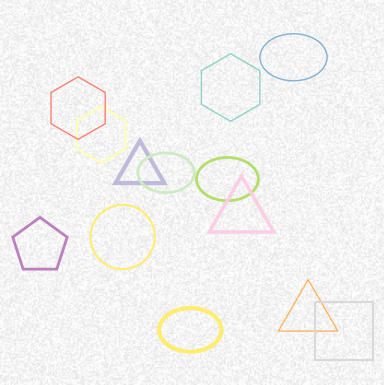[{"shape": "hexagon", "thickness": 1, "radius": 0.44, "center": [0.599, 0.773]}, {"shape": "hexagon", "thickness": 1.5, "radius": 0.37, "center": [0.263, 0.65]}, {"shape": "triangle", "thickness": 3, "radius": 0.37, "center": [0.363, 0.561]}, {"shape": "hexagon", "thickness": 1, "radius": 0.41, "center": [0.203, 0.719]}, {"shape": "oval", "thickness": 1, "radius": 0.44, "center": [0.762, 0.851]}, {"shape": "triangle", "thickness": 1, "radius": 0.45, "center": [0.8, 0.185]}, {"shape": "oval", "thickness": 2, "radius": 0.4, "center": [0.591, 0.535]}, {"shape": "triangle", "thickness": 2.5, "radius": 0.48, "center": [0.627, 0.446]}, {"shape": "square", "thickness": 1.5, "radius": 0.38, "center": [0.893, 0.139]}, {"shape": "pentagon", "thickness": 2, "radius": 0.37, "center": [0.104, 0.361]}, {"shape": "oval", "thickness": 2, "radius": 0.37, "center": [0.431, 0.551]}, {"shape": "circle", "thickness": 1.5, "radius": 0.42, "center": [0.319, 0.384]}, {"shape": "oval", "thickness": 3, "radius": 0.4, "center": [0.494, 0.143]}]